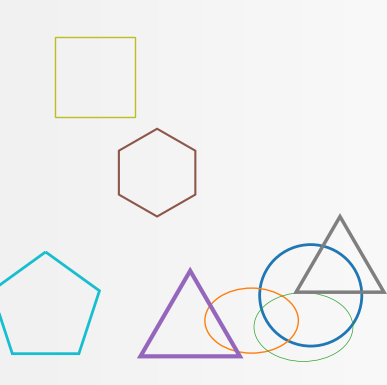[{"shape": "circle", "thickness": 2, "radius": 0.66, "center": [0.802, 0.233]}, {"shape": "oval", "thickness": 1, "radius": 0.6, "center": [0.649, 0.167]}, {"shape": "oval", "thickness": 0.5, "radius": 0.64, "center": [0.783, 0.151]}, {"shape": "triangle", "thickness": 3, "radius": 0.74, "center": [0.491, 0.149]}, {"shape": "hexagon", "thickness": 1.5, "radius": 0.57, "center": [0.405, 0.552]}, {"shape": "triangle", "thickness": 2.5, "radius": 0.65, "center": [0.877, 0.307]}, {"shape": "square", "thickness": 1, "radius": 0.52, "center": [0.246, 0.801]}, {"shape": "pentagon", "thickness": 2, "radius": 0.73, "center": [0.118, 0.2]}]